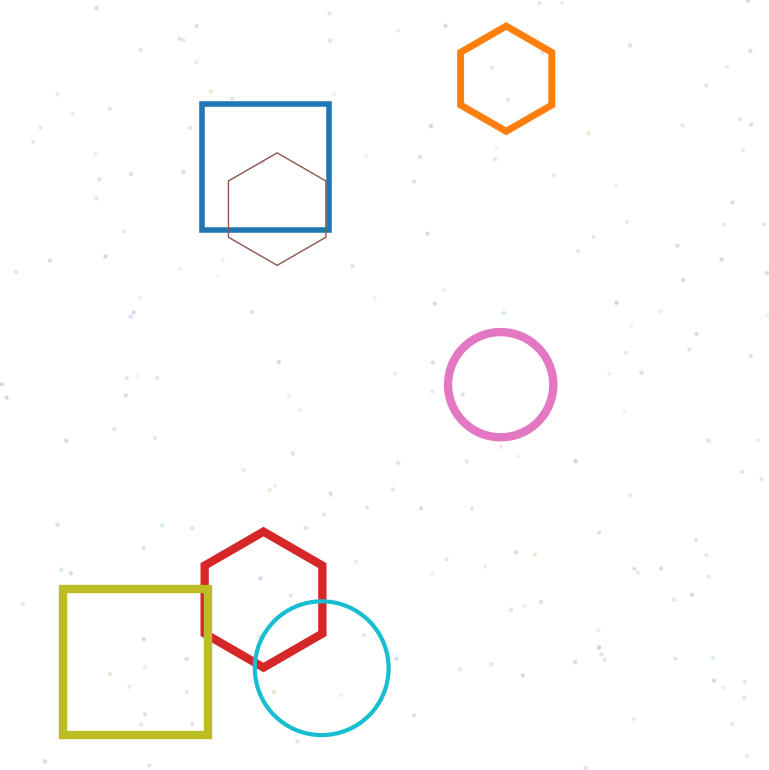[{"shape": "square", "thickness": 2, "radius": 0.41, "center": [0.345, 0.783]}, {"shape": "hexagon", "thickness": 2.5, "radius": 0.34, "center": [0.657, 0.898]}, {"shape": "hexagon", "thickness": 3, "radius": 0.44, "center": [0.342, 0.221]}, {"shape": "hexagon", "thickness": 0.5, "radius": 0.37, "center": [0.36, 0.728]}, {"shape": "circle", "thickness": 3, "radius": 0.34, "center": [0.65, 0.5]}, {"shape": "square", "thickness": 3, "radius": 0.47, "center": [0.176, 0.14]}, {"shape": "circle", "thickness": 1.5, "radius": 0.43, "center": [0.418, 0.132]}]